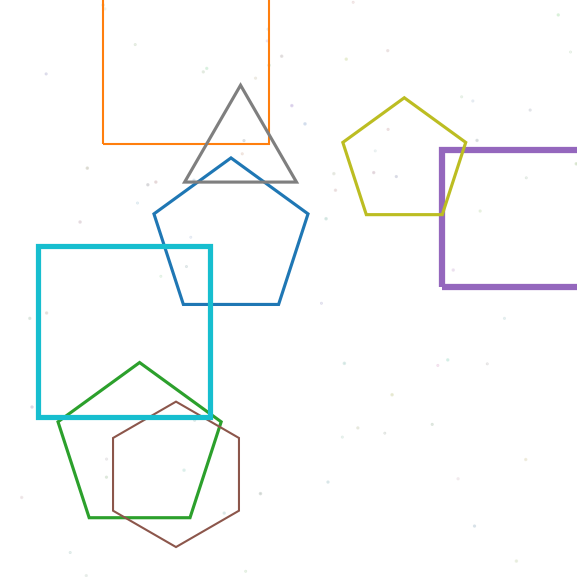[{"shape": "pentagon", "thickness": 1.5, "radius": 0.7, "center": [0.4, 0.585]}, {"shape": "square", "thickness": 1, "radius": 0.72, "center": [0.323, 0.893]}, {"shape": "pentagon", "thickness": 1.5, "radius": 0.74, "center": [0.242, 0.223]}, {"shape": "square", "thickness": 3, "radius": 0.6, "center": [0.884, 0.621]}, {"shape": "hexagon", "thickness": 1, "radius": 0.63, "center": [0.305, 0.178]}, {"shape": "triangle", "thickness": 1.5, "radius": 0.56, "center": [0.417, 0.74]}, {"shape": "pentagon", "thickness": 1.5, "radius": 0.56, "center": [0.7, 0.718]}, {"shape": "square", "thickness": 2.5, "radius": 0.74, "center": [0.215, 0.424]}]